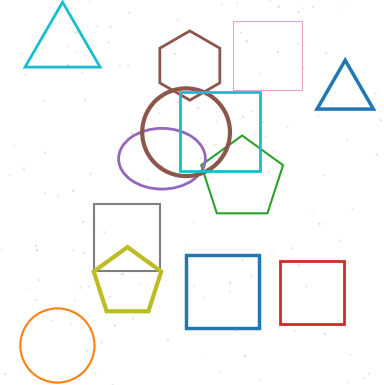[{"shape": "triangle", "thickness": 2.5, "radius": 0.42, "center": [0.897, 0.759]}, {"shape": "square", "thickness": 2.5, "radius": 0.48, "center": [0.578, 0.243]}, {"shape": "circle", "thickness": 1.5, "radius": 0.48, "center": [0.149, 0.103]}, {"shape": "pentagon", "thickness": 1.5, "radius": 0.56, "center": [0.629, 0.536]}, {"shape": "square", "thickness": 2, "radius": 0.41, "center": [0.81, 0.24]}, {"shape": "oval", "thickness": 2, "radius": 0.56, "center": [0.421, 0.588]}, {"shape": "circle", "thickness": 3, "radius": 0.57, "center": [0.483, 0.656]}, {"shape": "hexagon", "thickness": 2, "radius": 0.45, "center": [0.493, 0.83]}, {"shape": "square", "thickness": 0.5, "radius": 0.45, "center": [0.695, 0.855]}, {"shape": "square", "thickness": 1.5, "radius": 0.43, "center": [0.33, 0.383]}, {"shape": "pentagon", "thickness": 3, "radius": 0.46, "center": [0.331, 0.266]}, {"shape": "triangle", "thickness": 2, "radius": 0.56, "center": [0.163, 0.882]}, {"shape": "square", "thickness": 2, "radius": 0.52, "center": [0.572, 0.659]}]